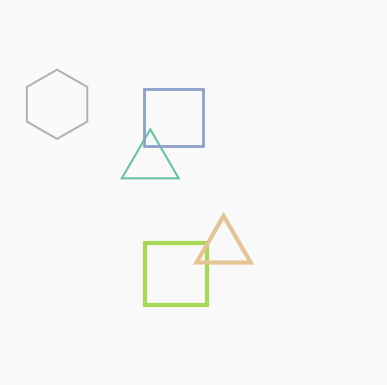[{"shape": "triangle", "thickness": 1.5, "radius": 0.42, "center": [0.388, 0.579]}, {"shape": "square", "thickness": 2, "radius": 0.38, "center": [0.448, 0.695]}, {"shape": "square", "thickness": 3, "radius": 0.4, "center": [0.453, 0.288]}, {"shape": "triangle", "thickness": 3, "radius": 0.4, "center": [0.577, 0.358]}, {"shape": "hexagon", "thickness": 1.5, "radius": 0.45, "center": [0.147, 0.729]}]